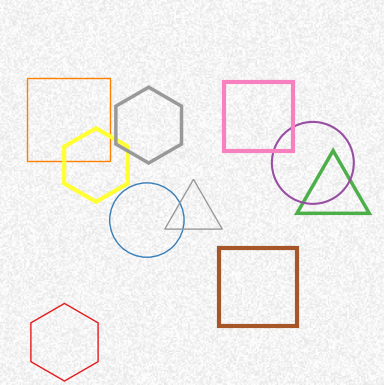[{"shape": "hexagon", "thickness": 1, "radius": 0.5, "center": [0.168, 0.111]}, {"shape": "circle", "thickness": 1, "radius": 0.48, "center": [0.382, 0.428]}, {"shape": "triangle", "thickness": 2.5, "radius": 0.54, "center": [0.865, 0.5]}, {"shape": "circle", "thickness": 1.5, "radius": 0.53, "center": [0.813, 0.577]}, {"shape": "square", "thickness": 1, "radius": 0.54, "center": [0.178, 0.689]}, {"shape": "hexagon", "thickness": 3, "radius": 0.48, "center": [0.249, 0.571]}, {"shape": "square", "thickness": 3, "radius": 0.51, "center": [0.669, 0.254]}, {"shape": "square", "thickness": 3, "radius": 0.45, "center": [0.672, 0.698]}, {"shape": "hexagon", "thickness": 2.5, "radius": 0.49, "center": [0.386, 0.675]}, {"shape": "triangle", "thickness": 1, "radius": 0.43, "center": [0.503, 0.448]}]